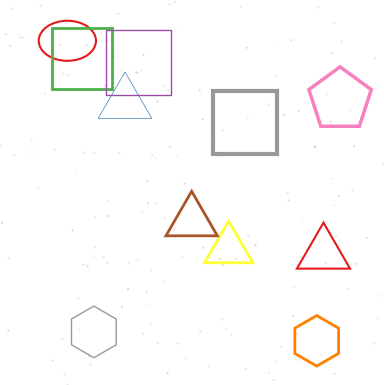[{"shape": "triangle", "thickness": 1.5, "radius": 0.4, "center": [0.84, 0.342]}, {"shape": "oval", "thickness": 1.5, "radius": 0.37, "center": [0.175, 0.894]}, {"shape": "triangle", "thickness": 0.5, "radius": 0.4, "center": [0.325, 0.733]}, {"shape": "square", "thickness": 2, "radius": 0.39, "center": [0.213, 0.849]}, {"shape": "square", "thickness": 1, "radius": 0.42, "center": [0.359, 0.837]}, {"shape": "hexagon", "thickness": 2, "radius": 0.33, "center": [0.823, 0.115]}, {"shape": "triangle", "thickness": 2, "radius": 0.36, "center": [0.594, 0.354]}, {"shape": "triangle", "thickness": 2, "radius": 0.39, "center": [0.498, 0.426]}, {"shape": "pentagon", "thickness": 2.5, "radius": 0.43, "center": [0.883, 0.741]}, {"shape": "hexagon", "thickness": 1, "radius": 0.34, "center": [0.244, 0.138]}, {"shape": "square", "thickness": 3, "radius": 0.41, "center": [0.636, 0.682]}]